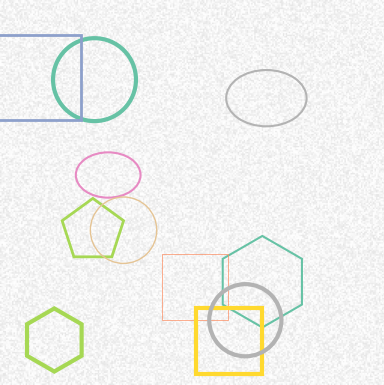[{"shape": "circle", "thickness": 3, "radius": 0.54, "center": [0.246, 0.793]}, {"shape": "hexagon", "thickness": 1.5, "radius": 0.59, "center": [0.681, 0.268]}, {"shape": "square", "thickness": 0.5, "radius": 0.43, "center": [0.506, 0.255]}, {"shape": "square", "thickness": 2, "radius": 0.55, "center": [0.1, 0.8]}, {"shape": "oval", "thickness": 1.5, "radius": 0.42, "center": [0.281, 0.545]}, {"shape": "hexagon", "thickness": 3, "radius": 0.41, "center": [0.141, 0.117]}, {"shape": "pentagon", "thickness": 2, "radius": 0.42, "center": [0.241, 0.401]}, {"shape": "square", "thickness": 3, "radius": 0.43, "center": [0.596, 0.116]}, {"shape": "circle", "thickness": 1, "radius": 0.43, "center": [0.321, 0.402]}, {"shape": "oval", "thickness": 1.5, "radius": 0.52, "center": [0.692, 0.745]}, {"shape": "circle", "thickness": 3, "radius": 0.47, "center": [0.637, 0.168]}]